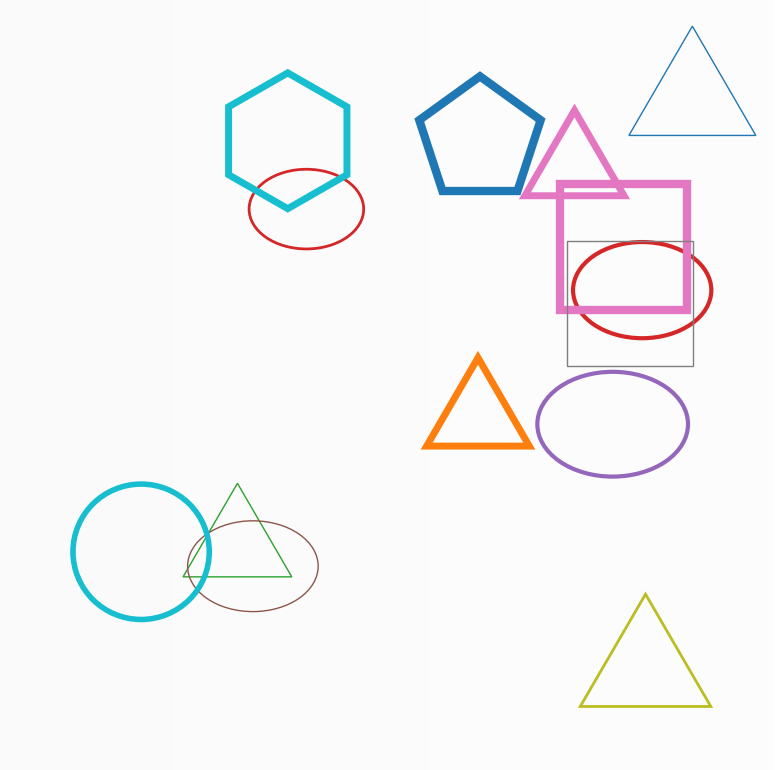[{"shape": "triangle", "thickness": 0.5, "radius": 0.47, "center": [0.893, 0.871]}, {"shape": "pentagon", "thickness": 3, "radius": 0.41, "center": [0.619, 0.819]}, {"shape": "triangle", "thickness": 2.5, "radius": 0.38, "center": [0.617, 0.459]}, {"shape": "triangle", "thickness": 0.5, "radius": 0.4, "center": [0.306, 0.291]}, {"shape": "oval", "thickness": 1, "radius": 0.37, "center": [0.395, 0.728]}, {"shape": "oval", "thickness": 1.5, "radius": 0.45, "center": [0.829, 0.623]}, {"shape": "oval", "thickness": 1.5, "radius": 0.49, "center": [0.791, 0.449]}, {"shape": "oval", "thickness": 0.5, "radius": 0.42, "center": [0.326, 0.265]}, {"shape": "triangle", "thickness": 2.5, "radius": 0.37, "center": [0.741, 0.783]}, {"shape": "square", "thickness": 3, "radius": 0.41, "center": [0.805, 0.679]}, {"shape": "square", "thickness": 0.5, "radius": 0.41, "center": [0.813, 0.606]}, {"shape": "triangle", "thickness": 1, "radius": 0.49, "center": [0.833, 0.131]}, {"shape": "hexagon", "thickness": 2.5, "radius": 0.44, "center": [0.371, 0.817]}, {"shape": "circle", "thickness": 2, "radius": 0.44, "center": [0.182, 0.283]}]